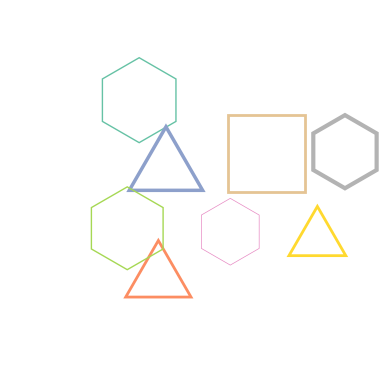[{"shape": "hexagon", "thickness": 1, "radius": 0.55, "center": [0.362, 0.74]}, {"shape": "triangle", "thickness": 2, "radius": 0.49, "center": [0.411, 0.277]}, {"shape": "triangle", "thickness": 2.5, "radius": 0.55, "center": [0.431, 0.561]}, {"shape": "hexagon", "thickness": 0.5, "radius": 0.43, "center": [0.598, 0.398]}, {"shape": "hexagon", "thickness": 1, "radius": 0.54, "center": [0.331, 0.407]}, {"shape": "triangle", "thickness": 2, "radius": 0.43, "center": [0.824, 0.379]}, {"shape": "square", "thickness": 2, "radius": 0.5, "center": [0.692, 0.601]}, {"shape": "hexagon", "thickness": 3, "radius": 0.47, "center": [0.896, 0.606]}]